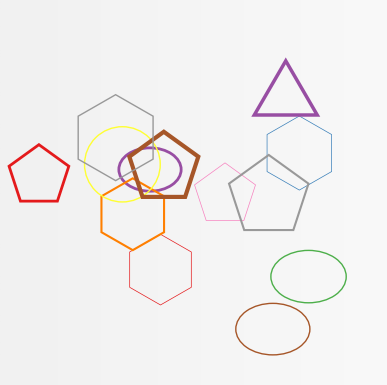[{"shape": "pentagon", "thickness": 2, "radius": 0.41, "center": [0.1, 0.543]}, {"shape": "hexagon", "thickness": 0.5, "radius": 0.46, "center": [0.414, 0.3]}, {"shape": "hexagon", "thickness": 0.5, "radius": 0.48, "center": [0.772, 0.602]}, {"shape": "oval", "thickness": 1, "radius": 0.49, "center": [0.796, 0.282]}, {"shape": "triangle", "thickness": 2.5, "radius": 0.47, "center": [0.737, 0.748]}, {"shape": "oval", "thickness": 2, "radius": 0.4, "center": [0.387, 0.56]}, {"shape": "hexagon", "thickness": 1.5, "radius": 0.47, "center": [0.343, 0.444]}, {"shape": "circle", "thickness": 1, "radius": 0.49, "center": [0.316, 0.573]}, {"shape": "oval", "thickness": 1, "radius": 0.48, "center": [0.704, 0.145]}, {"shape": "pentagon", "thickness": 3, "radius": 0.47, "center": [0.423, 0.564]}, {"shape": "pentagon", "thickness": 0.5, "radius": 0.41, "center": [0.581, 0.494]}, {"shape": "hexagon", "thickness": 1, "radius": 0.56, "center": [0.298, 0.642]}, {"shape": "pentagon", "thickness": 1.5, "radius": 0.54, "center": [0.694, 0.49]}]